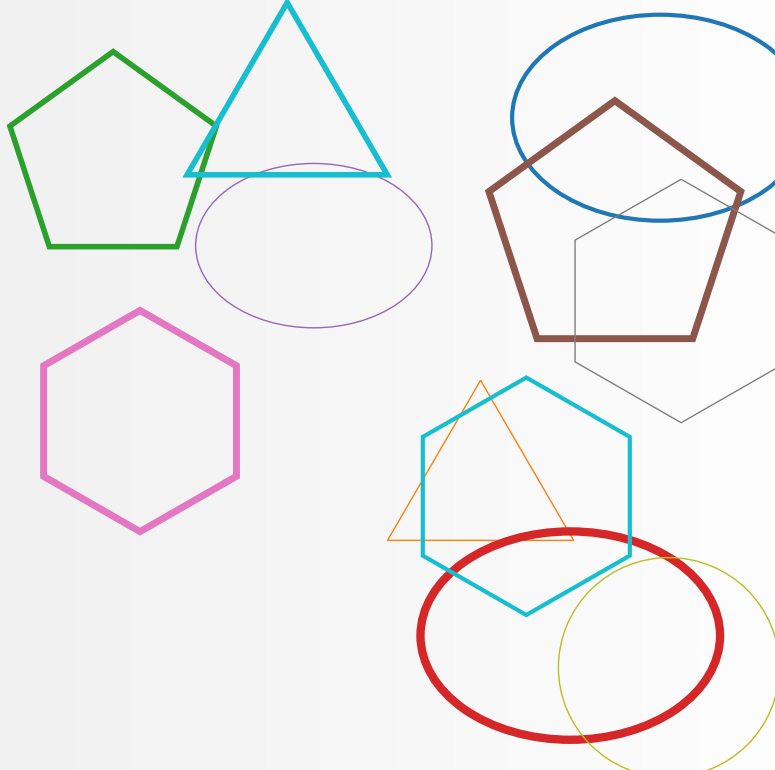[{"shape": "oval", "thickness": 1.5, "radius": 0.96, "center": [0.852, 0.847]}, {"shape": "triangle", "thickness": 0.5, "radius": 0.69, "center": [0.62, 0.368]}, {"shape": "pentagon", "thickness": 2, "radius": 0.7, "center": [0.146, 0.793]}, {"shape": "oval", "thickness": 3, "radius": 0.97, "center": [0.736, 0.175]}, {"shape": "oval", "thickness": 0.5, "radius": 0.76, "center": [0.405, 0.681]}, {"shape": "pentagon", "thickness": 2.5, "radius": 0.85, "center": [0.793, 0.698]}, {"shape": "hexagon", "thickness": 2.5, "radius": 0.72, "center": [0.181, 0.453]}, {"shape": "hexagon", "thickness": 0.5, "radius": 0.79, "center": [0.879, 0.609]}, {"shape": "circle", "thickness": 0.5, "radius": 0.71, "center": [0.863, 0.133]}, {"shape": "hexagon", "thickness": 1.5, "radius": 0.77, "center": [0.679, 0.355]}, {"shape": "triangle", "thickness": 2, "radius": 0.75, "center": [0.371, 0.848]}]